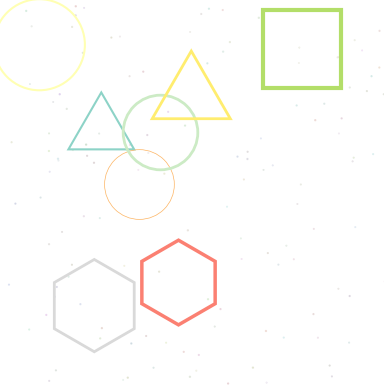[{"shape": "triangle", "thickness": 1.5, "radius": 0.49, "center": [0.263, 0.661]}, {"shape": "circle", "thickness": 1.5, "radius": 0.59, "center": [0.102, 0.884]}, {"shape": "hexagon", "thickness": 2.5, "radius": 0.55, "center": [0.464, 0.266]}, {"shape": "circle", "thickness": 0.5, "radius": 0.45, "center": [0.362, 0.521]}, {"shape": "square", "thickness": 3, "radius": 0.51, "center": [0.784, 0.873]}, {"shape": "hexagon", "thickness": 2, "radius": 0.6, "center": [0.245, 0.206]}, {"shape": "circle", "thickness": 2, "radius": 0.48, "center": [0.417, 0.656]}, {"shape": "triangle", "thickness": 2, "radius": 0.59, "center": [0.497, 0.75]}]